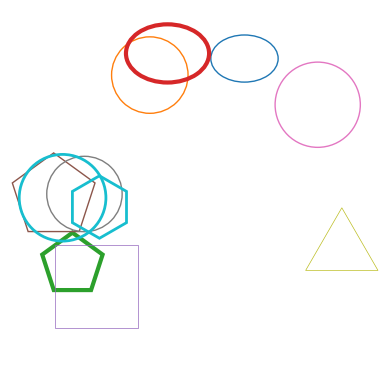[{"shape": "oval", "thickness": 1, "radius": 0.44, "center": [0.635, 0.848]}, {"shape": "circle", "thickness": 1, "radius": 0.5, "center": [0.389, 0.805]}, {"shape": "pentagon", "thickness": 3, "radius": 0.41, "center": [0.188, 0.313]}, {"shape": "oval", "thickness": 3, "radius": 0.54, "center": [0.435, 0.861]}, {"shape": "square", "thickness": 0.5, "radius": 0.54, "center": [0.25, 0.255]}, {"shape": "pentagon", "thickness": 1, "radius": 0.56, "center": [0.139, 0.49]}, {"shape": "circle", "thickness": 1, "radius": 0.55, "center": [0.825, 0.728]}, {"shape": "circle", "thickness": 1, "radius": 0.49, "center": [0.219, 0.496]}, {"shape": "triangle", "thickness": 0.5, "radius": 0.54, "center": [0.888, 0.352]}, {"shape": "circle", "thickness": 2, "radius": 0.56, "center": [0.163, 0.486]}, {"shape": "hexagon", "thickness": 2, "radius": 0.41, "center": [0.258, 0.462]}]